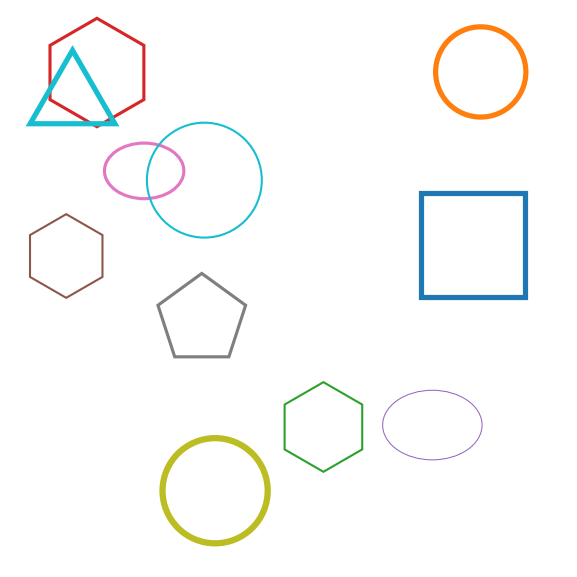[{"shape": "square", "thickness": 2.5, "radius": 0.45, "center": [0.82, 0.575]}, {"shape": "circle", "thickness": 2.5, "radius": 0.39, "center": [0.832, 0.875]}, {"shape": "hexagon", "thickness": 1, "radius": 0.39, "center": [0.56, 0.26]}, {"shape": "hexagon", "thickness": 1.5, "radius": 0.47, "center": [0.168, 0.874]}, {"shape": "oval", "thickness": 0.5, "radius": 0.43, "center": [0.749, 0.263]}, {"shape": "hexagon", "thickness": 1, "radius": 0.36, "center": [0.115, 0.556]}, {"shape": "oval", "thickness": 1.5, "radius": 0.34, "center": [0.25, 0.703]}, {"shape": "pentagon", "thickness": 1.5, "radius": 0.4, "center": [0.349, 0.446]}, {"shape": "circle", "thickness": 3, "radius": 0.46, "center": [0.373, 0.149]}, {"shape": "circle", "thickness": 1, "radius": 0.5, "center": [0.354, 0.687]}, {"shape": "triangle", "thickness": 2.5, "radius": 0.42, "center": [0.126, 0.827]}]